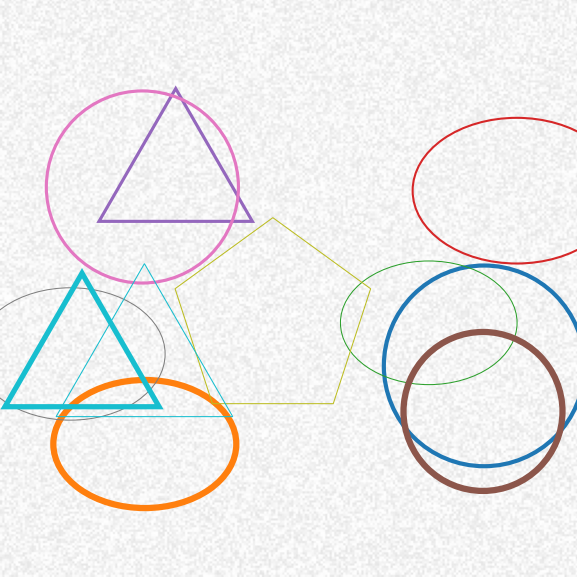[{"shape": "circle", "thickness": 2, "radius": 0.87, "center": [0.838, 0.366]}, {"shape": "oval", "thickness": 3, "radius": 0.79, "center": [0.251, 0.23]}, {"shape": "oval", "thickness": 0.5, "radius": 0.76, "center": [0.742, 0.44]}, {"shape": "oval", "thickness": 1, "radius": 0.9, "center": [0.895, 0.669]}, {"shape": "triangle", "thickness": 1.5, "radius": 0.77, "center": [0.304, 0.692]}, {"shape": "circle", "thickness": 3, "radius": 0.69, "center": [0.836, 0.287]}, {"shape": "circle", "thickness": 1.5, "radius": 0.83, "center": [0.247, 0.675]}, {"shape": "oval", "thickness": 0.5, "radius": 0.82, "center": [0.122, 0.386]}, {"shape": "pentagon", "thickness": 0.5, "radius": 0.89, "center": [0.472, 0.444]}, {"shape": "triangle", "thickness": 0.5, "radius": 0.88, "center": [0.25, 0.366]}, {"shape": "triangle", "thickness": 2.5, "radius": 0.77, "center": [0.142, 0.372]}]